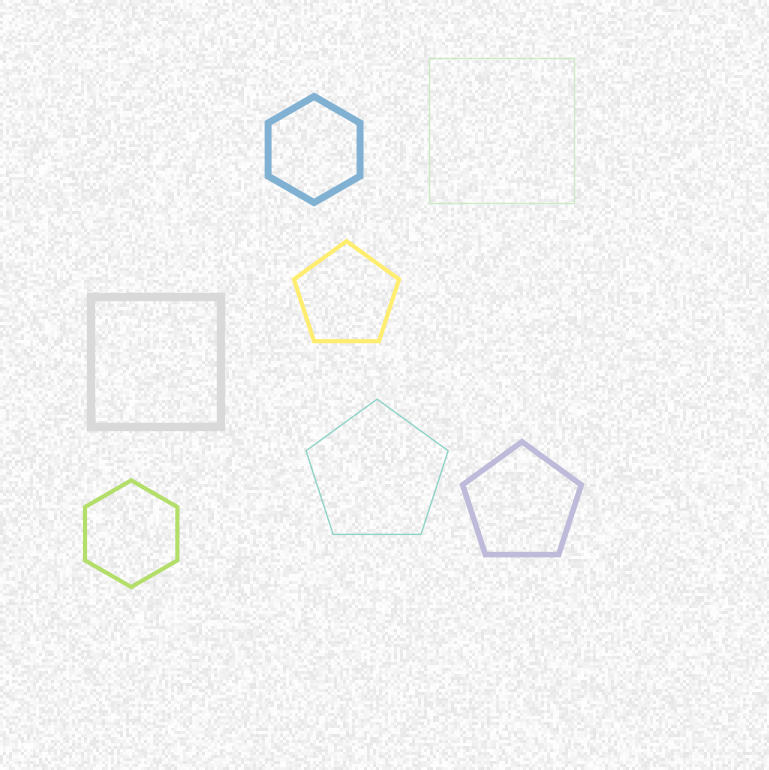[{"shape": "pentagon", "thickness": 0.5, "radius": 0.49, "center": [0.49, 0.385]}, {"shape": "pentagon", "thickness": 2, "radius": 0.41, "center": [0.678, 0.345]}, {"shape": "hexagon", "thickness": 2.5, "radius": 0.34, "center": [0.408, 0.806]}, {"shape": "hexagon", "thickness": 1.5, "radius": 0.35, "center": [0.17, 0.307]}, {"shape": "square", "thickness": 3, "radius": 0.42, "center": [0.203, 0.53]}, {"shape": "square", "thickness": 0.5, "radius": 0.47, "center": [0.651, 0.83]}, {"shape": "pentagon", "thickness": 1.5, "radius": 0.36, "center": [0.45, 0.615]}]